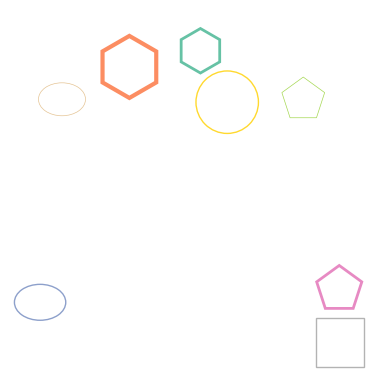[{"shape": "hexagon", "thickness": 2, "radius": 0.29, "center": [0.521, 0.868]}, {"shape": "hexagon", "thickness": 3, "radius": 0.4, "center": [0.336, 0.826]}, {"shape": "oval", "thickness": 1, "radius": 0.33, "center": [0.104, 0.215]}, {"shape": "pentagon", "thickness": 2, "radius": 0.31, "center": [0.881, 0.249]}, {"shape": "pentagon", "thickness": 0.5, "radius": 0.29, "center": [0.788, 0.741]}, {"shape": "circle", "thickness": 1, "radius": 0.41, "center": [0.59, 0.735]}, {"shape": "oval", "thickness": 0.5, "radius": 0.31, "center": [0.161, 0.742]}, {"shape": "square", "thickness": 1, "radius": 0.31, "center": [0.883, 0.111]}]